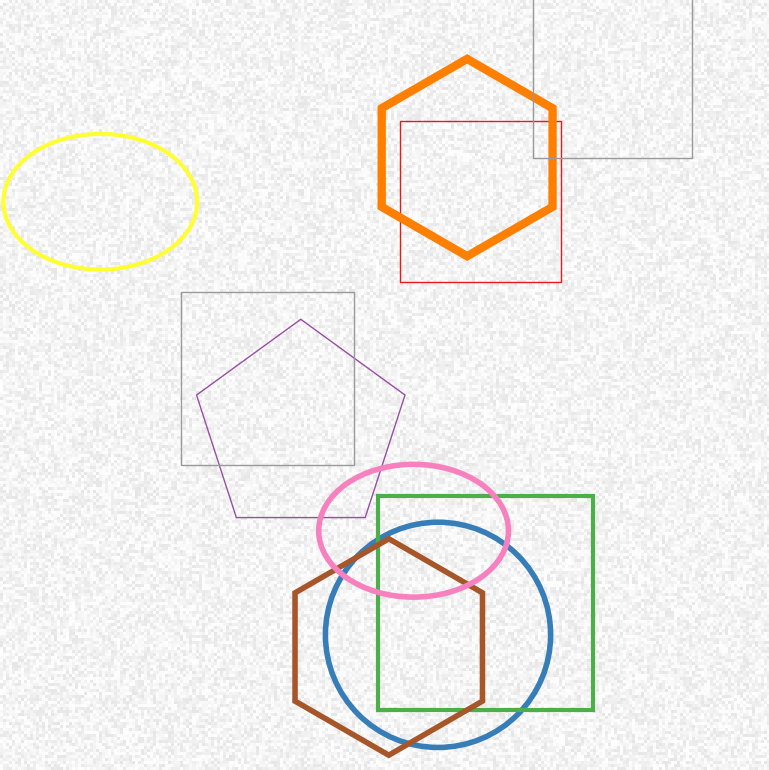[{"shape": "square", "thickness": 0.5, "radius": 0.52, "center": [0.624, 0.738]}, {"shape": "circle", "thickness": 2, "radius": 0.73, "center": [0.569, 0.176]}, {"shape": "square", "thickness": 1.5, "radius": 0.7, "center": [0.631, 0.217]}, {"shape": "pentagon", "thickness": 0.5, "radius": 0.71, "center": [0.391, 0.443]}, {"shape": "hexagon", "thickness": 3, "radius": 0.64, "center": [0.607, 0.795]}, {"shape": "oval", "thickness": 1.5, "radius": 0.63, "center": [0.13, 0.738]}, {"shape": "hexagon", "thickness": 2, "radius": 0.7, "center": [0.505, 0.16]}, {"shape": "oval", "thickness": 2, "radius": 0.62, "center": [0.537, 0.311]}, {"shape": "square", "thickness": 0.5, "radius": 0.52, "center": [0.795, 0.898]}, {"shape": "square", "thickness": 0.5, "radius": 0.56, "center": [0.347, 0.509]}]